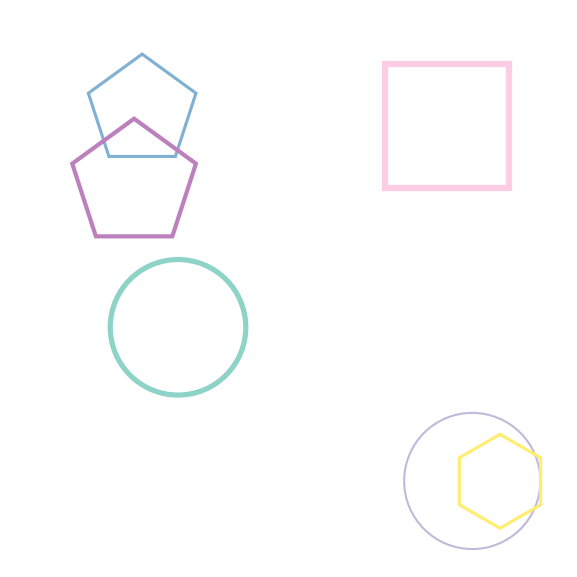[{"shape": "circle", "thickness": 2.5, "radius": 0.59, "center": [0.308, 0.432]}, {"shape": "circle", "thickness": 1, "radius": 0.59, "center": [0.818, 0.166]}, {"shape": "pentagon", "thickness": 1.5, "radius": 0.49, "center": [0.246, 0.807]}, {"shape": "square", "thickness": 3, "radius": 0.54, "center": [0.774, 0.781]}, {"shape": "pentagon", "thickness": 2, "radius": 0.56, "center": [0.232, 0.681]}, {"shape": "hexagon", "thickness": 1.5, "radius": 0.41, "center": [0.866, 0.166]}]